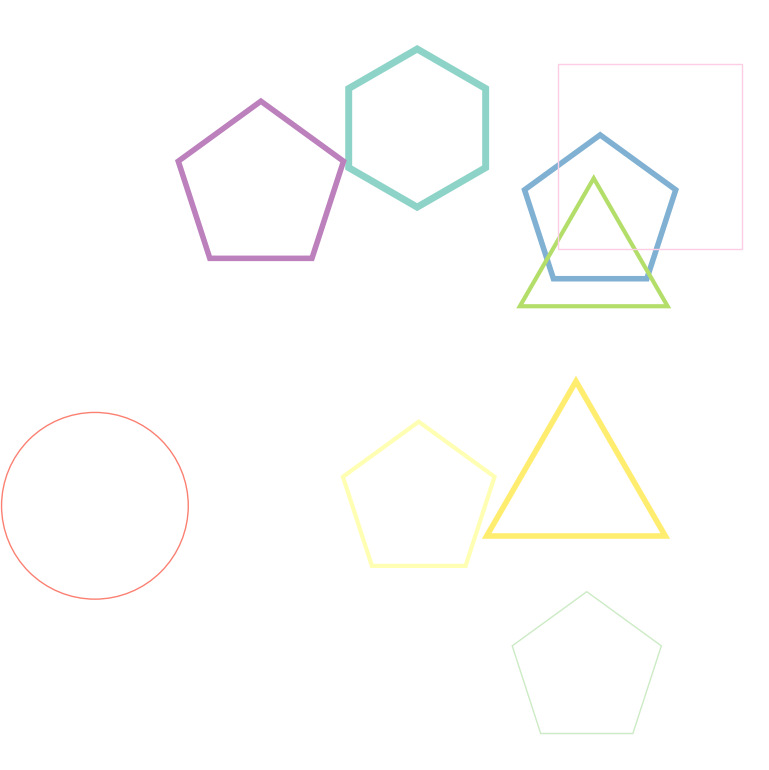[{"shape": "hexagon", "thickness": 2.5, "radius": 0.51, "center": [0.542, 0.834]}, {"shape": "pentagon", "thickness": 1.5, "radius": 0.52, "center": [0.544, 0.349]}, {"shape": "circle", "thickness": 0.5, "radius": 0.61, "center": [0.123, 0.343]}, {"shape": "pentagon", "thickness": 2, "radius": 0.52, "center": [0.779, 0.722]}, {"shape": "triangle", "thickness": 1.5, "radius": 0.55, "center": [0.771, 0.658]}, {"shape": "square", "thickness": 0.5, "radius": 0.6, "center": [0.844, 0.797]}, {"shape": "pentagon", "thickness": 2, "radius": 0.56, "center": [0.339, 0.756]}, {"shape": "pentagon", "thickness": 0.5, "radius": 0.51, "center": [0.762, 0.13]}, {"shape": "triangle", "thickness": 2, "radius": 0.67, "center": [0.748, 0.371]}]